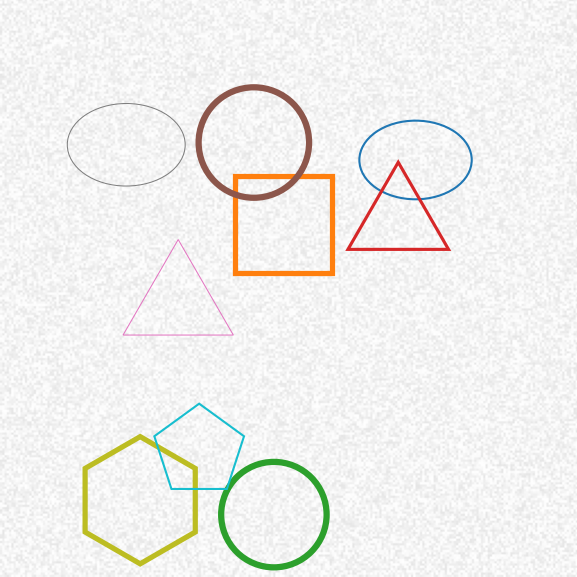[{"shape": "oval", "thickness": 1, "radius": 0.49, "center": [0.72, 0.722]}, {"shape": "square", "thickness": 2.5, "radius": 0.42, "center": [0.491, 0.611]}, {"shape": "circle", "thickness": 3, "radius": 0.46, "center": [0.474, 0.108]}, {"shape": "triangle", "thickness": 1.5, "radius": 0.5, "center": [0.69, 0.618]}, {"shape": "circle", "thickness": 3, "radius": 0.48, "center": [0.44, 0.752]}, {"shape": "triangle", "thickness": 0.5, "radius": 0.55, "center": [0.309, 0.474]}, {"shape": "oval", "thickness": 0.5, "radius": 0.51, "center": [0.219, 0.748]}, {"shape": "hexagon", "thickness": 2.5, "radius": 0.55, "center": [0.243, 0.133]}, {"shape": "pentagon", "thickness": 1, "radius": 0.41, "center": [0.345, 0.218]}]